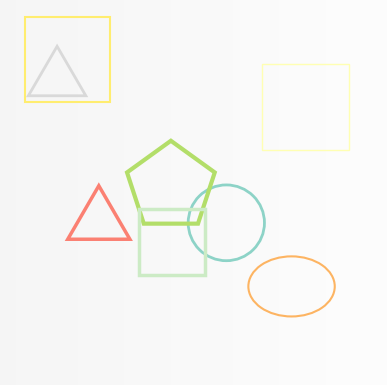[{"shape": "circle", "thickness": 2, "radius": 0.49, "center": [0.584, 0.421]}, {"shape": "square", "thickness": 1, "radius": 0.56, "center": [0.789, 0.722]}, {"shape": "triangle", "thickness": 2.5, "radius": 0.46, "center": [0.255, 0.425]}, {"shape": "oval", "thickness": 1.5, "radius": 0.56, "center": [0.752, 0.256]}, {"shape": "pentagon", "thickness": 3, "radius": 0.6, "center": [0.441, 0.515]}, {"shape": "triangle", "thickness": 2, "radius": 0.43, "center": [0.147, 0.794]}, {"shape": "square", "thickness": 2.5, "radius": 0.43, "center": [0.444, 0.372]}, {"shape": "square", "thickness": 1.5, "radius": 0.55, "center": [0.175, 0.845]}]